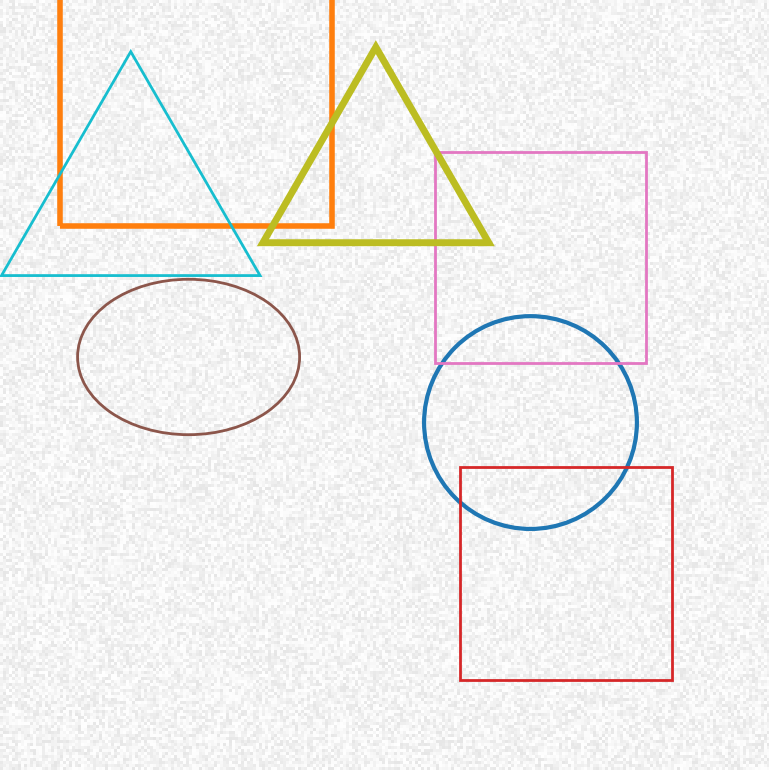[{"shape": "circle", "thickness": 1.5, "radius": 0.69, "center": [0.689, 0.451]}, {"shape": "square", "thickness": 2, "radius": 0.88, "center": [0.255, 0.883]}, {"shape": "square", "thickness": 1, "radius": 0.69, "center": [0.735, 0.255]}, {"shape": "oval", "thickness": 1, "radius": 0.72, "center": [0.245, 0.536]}, {"shape": "square", "thickness": 1, "radius": 0.68, "center": [0.702, 0.665]}, {"shape": "triangle", "thickness": 2.5, "radius": 0.85, "center": [0.488, 0.769]}, {"shape": "triangle", "thickness": 1, "radius": 0.97, "center": [0.17, 0.739]}]